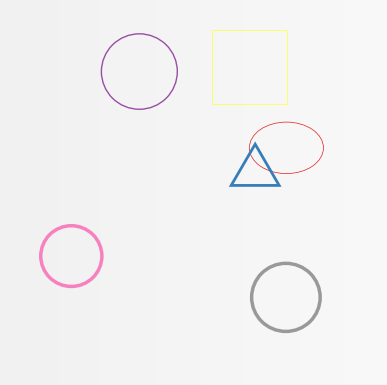[{"shape": "oval", "thickness": 0.5, "radius": 0.48, "center": [0.739, 0.616]}, {"shape": "triangle", "thickness": 2, "radius": 0.36, "center": [0.659, 0.554]}, {"shape": "circle", "thickness": 1, "radius": 0.49, "center": [0.36, 0.814]}, {"shape": "square", "thickness": 0.5, "radius": 0.48, "center": [0.644, 0.826]}, {"shape": "circle", "thickness": 2.5, "radius": 0.39, "center": [0.184, 0.335]}, {"shape": "circle", "thickness": 2.5, "radius": 0.44, "center": [0.738, 0.228]}]